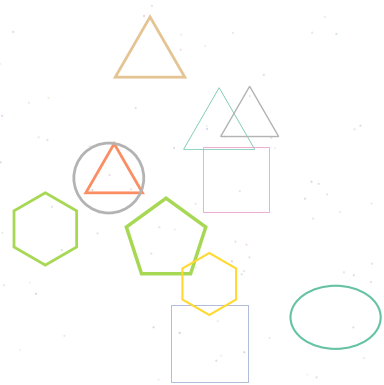[{"shape": "triangle", "thickness": 0.5, "radius": 0.53, "center": [0.569, 0.665]}, {"shape": "oval", "thickness": 1.5, "radius": 0.59, "center": [0.872, 0.176]}, {"shape": "triangle", "thickness": 2, "radius": 0.43, "center": [0.297, 0.542]}, {"shape": "square", "thickness": 0.5, "radius": 0.5, "center": [0.545, 0.109]}, {"shape": "square", "thickness": 0.5, "radius": 0.43, "center": [0.614, 0.533]}, {"shape": "hexagon", "thickness": 2, "radius": 0.47, "center": [0.118, 0.405]}, {"shape": "pentagon", "thickness": 2.5, "radius": 0.54, "center": [0.431, 0.377]}, {"shape": "hexagon", "thickness": 1.5, "radius": 0.4, "center": [0.544, 0.262]}, {"shape": "triangle", "thickness": 2, "radius": 0.52, "center": [0.39, 0.852]}, {"shape": "circle", "thickness": 2, "radius": 0.45, "center": [0.283, 0.538]}, {"shape": "triangle", "thickness": 1, "radius": 0.43, "center": [0.648, 0.689]}]